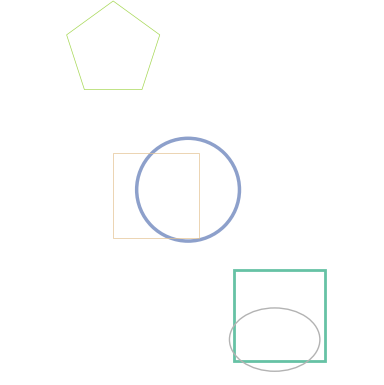[{"shape": "square", "thickness": 2, "radius": 0.59, "center": [0.727, 0.18]}, {"shape": "circle", "thickness": 2.5, "radius": 0.67, "center": [0.488, 0.507]}, {"shape": "pentagon", "thickness": 0.5, "radius": 0.64, "center": [0.294, 0.87]}, {"shape": "square", "thickness": 0.5, "radius": 0.56, "center": [0.405, 0.492]}, {"shape": "oval", "thickness": 1, "radius": 0.59, "center": [0.713, 0.118]}]